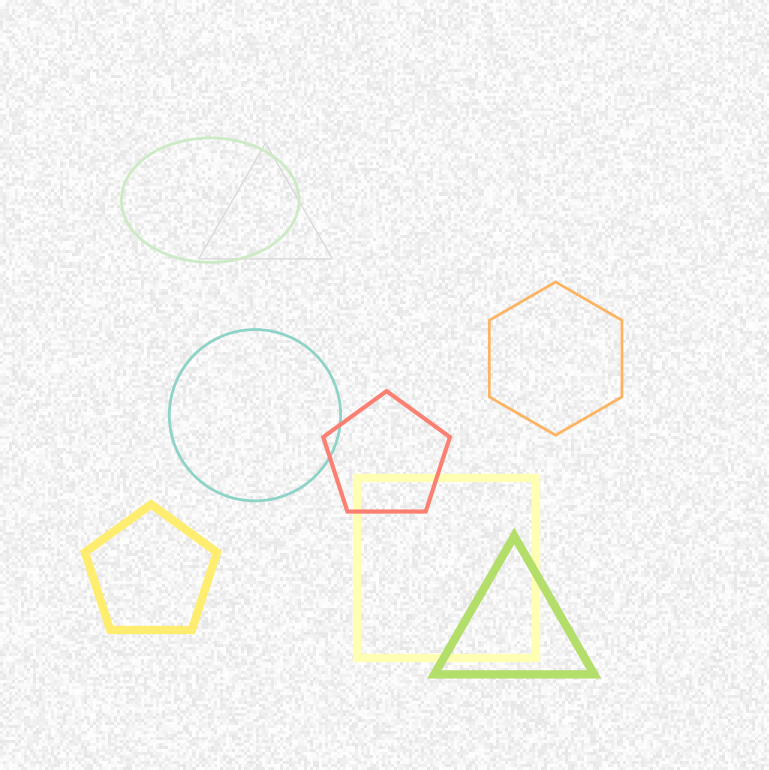[{"shape": "circle", "thickness": 1, "radius": 0.56, "center": [0.331, 0.461]}, {"shape": "square", "thickness": 3, "radius": 0.58, "center": [0.58, 0.262]}, {"shape": "pentagon", "thickness": 1.5, "radius": 0.43, "center": [0.502, 0.406]}, {"shape": "hexagon", "thickness": 1, "radius": 0.5, "center": [0.722, 0.534]}, {"shape": "triangle", "thickness": 3, "radius": 0.6, "center": [0.668, 0.184]}, {"shape": "triangle", "thickness": 0.5, "radius": 0.5, "center": [0.345, 0.714]}, {"shape": "oval", "thickness": 1, "radius": 0.58, "center": [0.273, 0.74]}, {"shape": "pentagon", "thickness": 3, "radius": 0.45, "center": [0.196, 0.255]}]